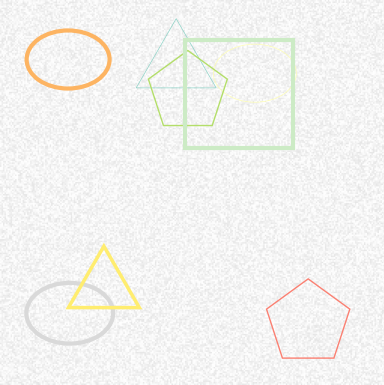[{"shape": "triangle", "thickness": 0.5, "radius": 0.6, "center": [0.458, 0.832]}, {"shape": "oval", "thickness": 0.5, "radius": 0.54, "center": [0.662, 0.81]}, {"shape": "pentagon", "thickness": 1, "radius": 0.57, "center": [0.8, 0.162]}, {"shape": "oval", "thickness": 3, "radius": 0.54, "center": [0.177, 0.845]}, {"shape": "pentagon", "thickness": 1, "radius": 0.54, "center": [0.488, 0.761]}, {"shape": "oval", "thickness": 3, "radius": 0.56, "center": [0.181, 0.186]}, {"shape": "square", "thickness": 3, "radius": 0.7, "center": [0.621, 0.756]}, {"shape": "triangle", "thickness": 2.5, "radius": 0.53, "center": [0.27, 0.254]}]